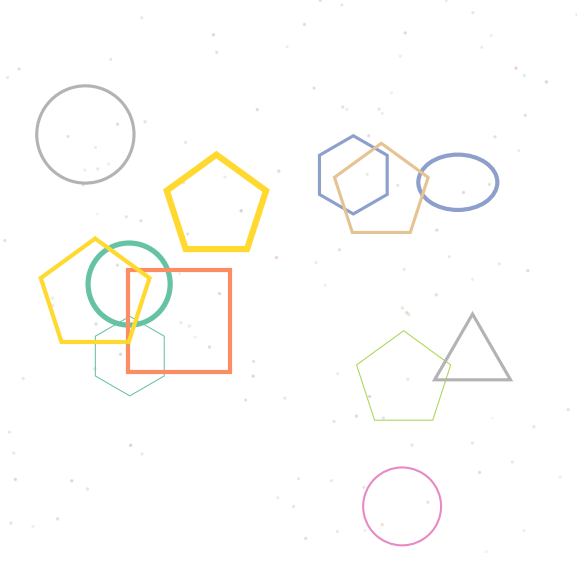[{"shape": "hexagon", "thickness": 0.5, "radius": 0.34, "center": [0.225, 0.383]}, {"shape": "circle", "thickness": 2.5, "radius": 0.36, "center": [0.224, 0.507]}, {"shape": "square", "thickness": 2, "radius": 0.44, "center": [0.31, 0.443]}, {"shape": "hexagon", "thickness": 1.5, "radius": 0.34, "center": [0.612, 0.696]}, {"shape": "oval", "thickness": 2, "radius": 0.34, "center": [0.793, 0.683]}, {"shape": "circle", "thickness": 1, "radius": 0.34, "center": [0.696, 0.122]}, {"shape": "pentagon", "thickness": 0.5, "radius": 0.43, "center": [0.699, 0.341]}, {"shape": "pentagon", "thickness": 2, "radius": 0.49, "center": [0.165, 0.487]}, {"shape": "pentagon", "thickness": 3, "radius": 0.45, "center": [0.375, 0.641]}, {"shape": "pentagon", "thickness": 1.5, "radius": 0.43, "center": [0.66, 0.666]}, {"shape": "circle", "thickness": 1.5, "radius": 0.42, "center": [0.148, 0.766]}, {"shape": "triangle", "thickness": 1.5, "radius": 0.38, "center": [0.818, 0.379]}]